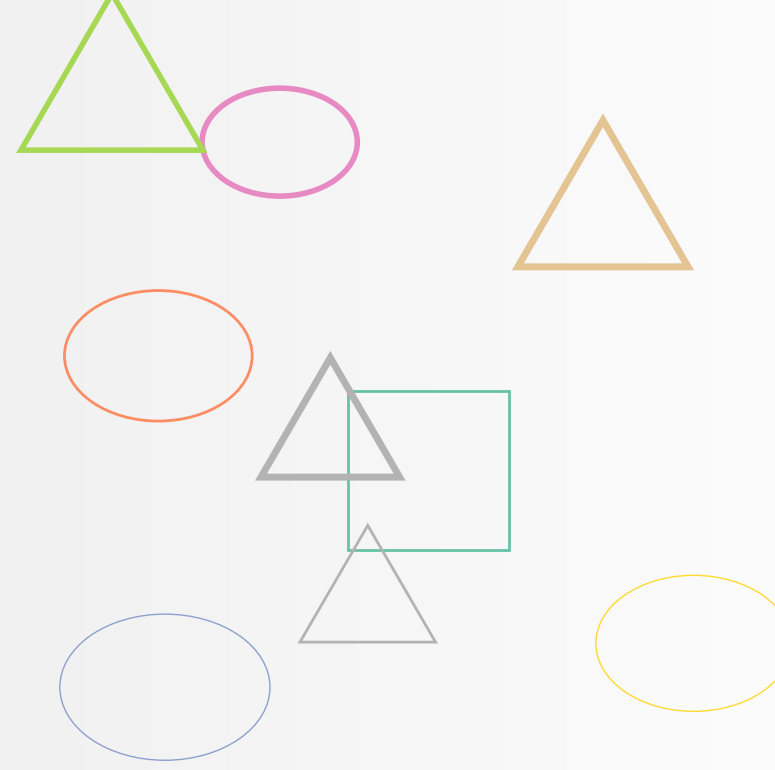[{"shape": "square", "thickness": 1, "radius": 0.52, "center": [0.553, 0.389]}, {"shape": "oval", "thickness": 1, "radius": 0.61, "center": [0.204, 0.538]}, {"shape": "oval", "thickness": 0.5, "radius": 0.68, "center": [0.213, 0.108]}, {"shape": "oval", "thickness": 2, "radius": 0.5, "center": [0.361, 0.815]}, {"shape": "triangle", "thickness": 2, "radius": 0.68, "center": [0.144, 0.873]}, {"shape": "oval", "thickness": 0.5, "radius": 0.63, "center": [0.895, 0.165]}, {"shape": "triangle", "thickness": 2.5, "radius": 0.63, "center": [0.778, 0.717]}, {"shape": "triangle", "thickness": 1, "radius": 0.51, "center": [0.475, 0.217]}, {"shape": "triangle", "thickness": 2.5, "radius": 0.52, "center": [0.426, 0.432]}]